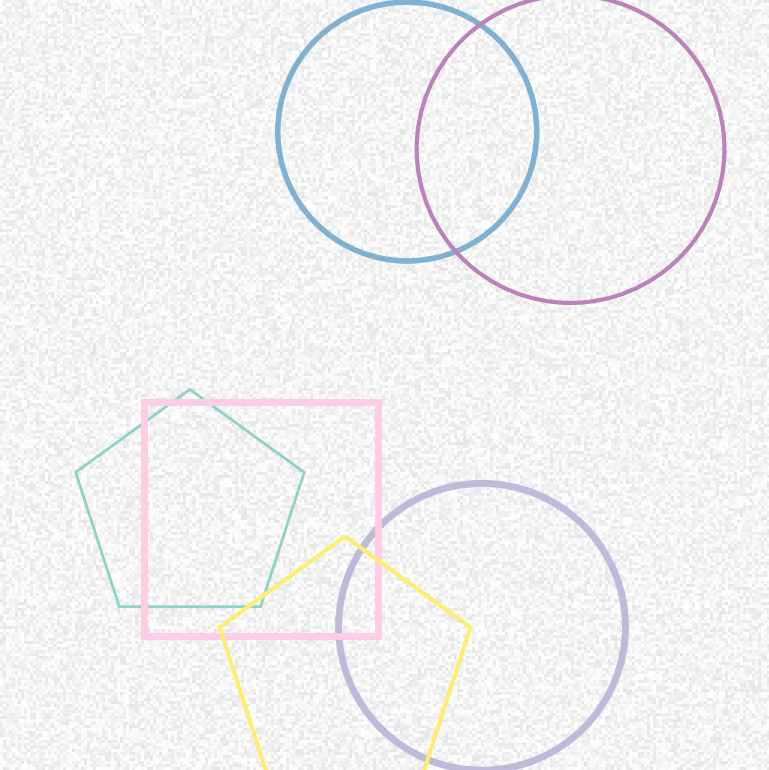[{"shape": "pentagon", "thickness": 1, "radius": 0.78, "center": [0.247, 0.338]}, {"shape": "circle", "thickness": 2.5, "radius": 0.93, "center": [0.626, 0.186]}, {"shape": "circle", "thickness": 2, "radius": 0.84, "center": [0.529, 0.829]}, {"shape": "square", "thickness": 2.5, "radius": 0.76, "center": [0.339, 0.326]}, {"shape": "circle", "thickness": 1.5, "radius": 1.0, "center": [0.741, 0.806]}, {"shape": "pentagon", "thickness": 1.5, "radius": 0.86, "center": [0.448, 0.132]}]